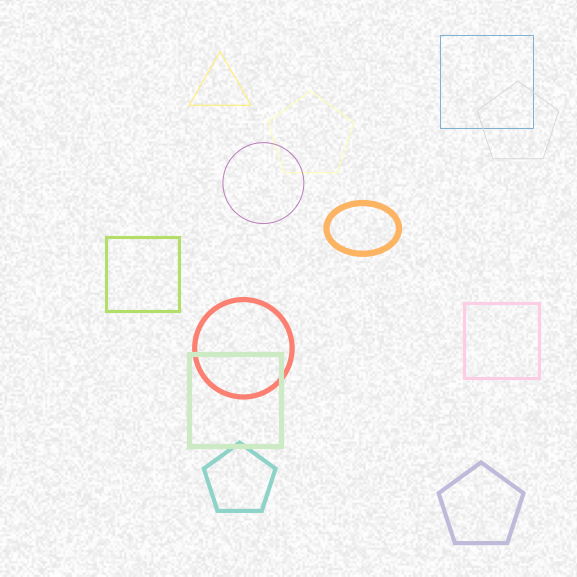[{"shape": "pentagon", "thickness": 2, "radius": 0.33, "center": [0.415, 0.167]}, {"shape": "pentagon", "thickness": 0.5, "radius": 0.39, "center": [0.538, 0.763]}, {"shape": "pentagon", "thickness": 2, "radius": 0.39, "center": [0.833, 0.121]}, {"shape": "circle", "thickness": 2.5, "radius": 0.42, "center": [0.422, 0.396]}, {"shape": "square", "thickness": 0.5, "radius": 0.4, "center": [0.843, 0.857]}, {"shape": "oval", "thickness": 3, "radius": 0.31, "center": [0.628, 0.604]}, {"shape": "square", "thickness": 1.5, "radius": 0.32, "center": [0.247, 0.524]}, {"shape": "square", "thickness": 1.5, "radius": 0.33, "center": [0.868, 0.409]}, {"shape": "pentagon", "thickness": 0.5, "radius": 0.37, "center": [0.897, 0.784]}, {"shape": "circle", "thickness": 0.5, "radius": 0.35, "center": [0.456, 0.682]}, {"shape": "square", "thickness": 2.5, "radius": 0.4, "center": [0.407, 0.307]}, {"shape": "triangle", "thickness": 0.5, "radius": 0.31, "center": [0.381, 0.848]}]